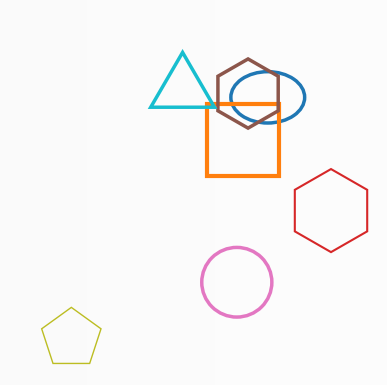[{"shape": "oval", "thickness": 2.5, "radius": 0.48, "center": [0.691, 0.747]}, {"shape": "square", "thickness": 3, "radius": 0.47, "center": [0.627, 0.637]}, {"shape": "hexagon", "thickness": 1.5, "radius": 0.54, "center": [0.854, 0.453]}, {"shape": "hexagon", "thickness": 2.5, "radius": 0.45, "center": [0.64, 0.757]}, {"shape": "circle", "thickness": 2.5, "radius": 0.45, "center": [0.611, 0.267]}, {"shape": "pentagon", "thickness": 1, "radius": 0.4, "center": [0.184, 0.121]}, {"shape": "triangle", "thickness": 2.5, "radius": 0.47, "center": [0.471, 0.769]}]